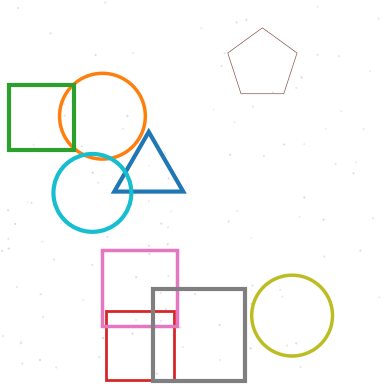[{"shape": "triangle", "thickness": 3, "radius": 0.52, "center": [0.386, 0.554]}, {"shape": "circle", "thickness": 2.5, "radius": 0.56, "center": [0.266, 0.698]}, {"shape": "square", "thickness": 3, "radius": 0.42, "center": [0.108, 0.695]}, {"shape": "square", "thickness": 2, "radius": 0.44, "center": [0.364, 0.103]}, {"shape": "pentagon", "thickness": 0.5, "radius": 0.47, "center": [0.682, 0.833]}, {"shape": "square", "thickness": 2.5, "radius": 0.49, "center": [0.363, 0.252]}, {"shape": "square", "thickness": 3, "radius": 0.6, "center": [0.518, 0.13]}, {"shape": "circle", "thickness": 2.5, "radius": 0.52, "center": [0.759, 0.18]}, {"shape": "circle", "thickness": 3, "radius": 0.51, "center": [0.24, 0.499]}]